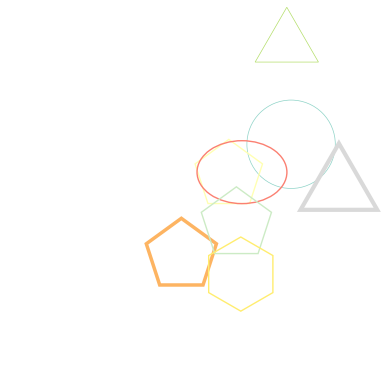[{"shape": "circle", "thickness": 0.5, "radius": 0.57, "center": [0.756, 0.625]}, {"shape": "pentagon", "thickness": 1, "radius": 0.46, "center": [0.594, 0.546]}, {"shape": "oval", "thickness": 1, "radius": 0.58, "center": [0.628, 0.553]}, {"shape": "pentagon", "thickness": 2.5, "radius": 0.48, "center": [0.471, 0.337]}, {"shape": "triangle", "thickness": 0.5, "radius": 0.47, "center": [0.745, 0.886]}, {"shape": "triangle", "thickness": 3, "radius": 0.58, "center": [0.88, 0.513]}, {"shape": "pentagon", "thickness": 1, "radius": 0.48, "center": [0.614, 0.419]}, {"shape": "hexagon", "thickness": 1, "radius": 0.48, "center": [0.625, 0.288]}]